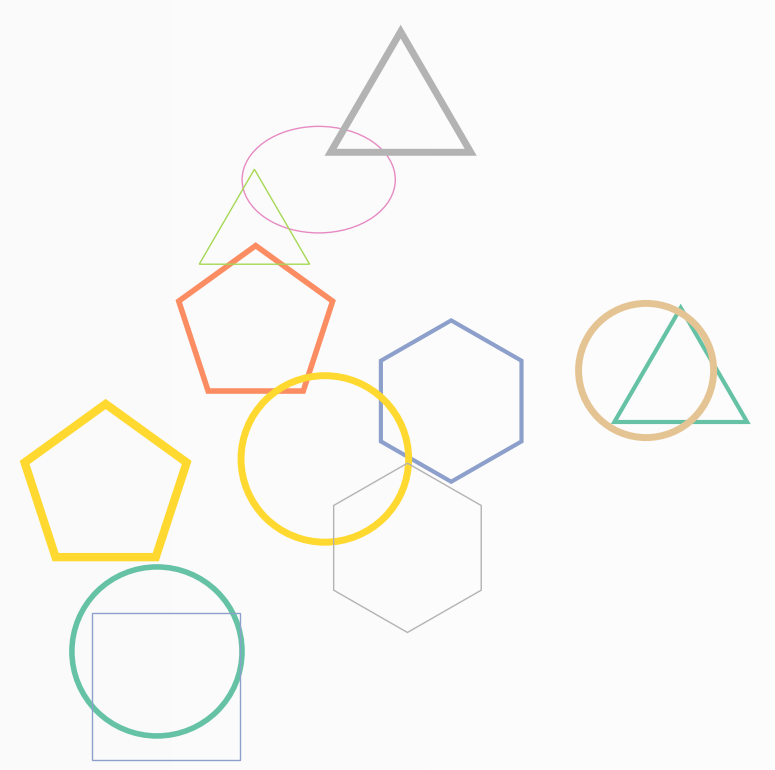[{"shape": "triangle", "thickness": 1.5, "radius": 0.49, "center": [0.878, 0.501]}, {"shape": "circle", "thickness": 2, "radius": 0.55, "center": [0.203, 0.154]}, {"shape": "pentagon", "thickness": 2, "radius": 0.52, "center": [0.33, 0.577]}, {"shape": "square", "thickness": 0.5, "radius": 0.48, "center": [0.214, 0.108]}, {"shape": "hexagon", "thickness": 1.5, "radius": 0.52, "center": [0.582, 0.479]}, {"shape": "oval", "thickness": 0.5, "radius": 0.49, "center": [0.411, 0.767]}, {"shape": "triangle", "thickness": 0.5, "radius": 0.41, "center": [0.328, 0.698]}, {"shape": "pentagon", "thickness": 3, "radius": 0.55, "center": [0.136, 0.365]}, {"shape": "circle", "thickness": 2.5, "radius": 0.54, "center": [0.419, 0.404]}, {"shape": "circle", "thickness": 2.5, "radius": 0.44, "center": [0.834, 0.519]}, {"shape": "hexagon", "thickness": 0.5, "radius": 0.55, "center": [0.526, 0.289]}, {"shape": "triangle", "thickness": 2.5, "radius": 0.52, "center": [0.517, 0.854]}]